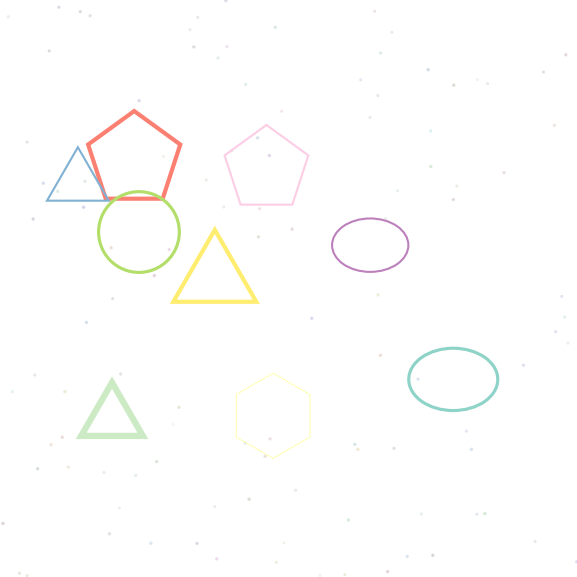[{"shape": "oval", "thickness": 1.5, "radius": 0.39, "center": [0.785, 0.342]}, {"shape": "hexagon", "thickness": 0.5, "radius": 0.37, "center": [0.473, 0.279]}, {"shape": "pentagon", "thickness": 2, "radius": 0.42, "center": [0.232, 0.723]}, {"shape": "triangle", "thickness": 1, "radius": 0.31, "center": [0.135, 0.682]}, {"shape": "circle", "thickness": 1.5, "radius": 0.35, "center": [0.241, 0.597]}, {"shape": "pentagon", "thickness": 1, "radius": 0.38, "center": [0.461, 0.706]}, {"shape": "oval", "thickness": 1, "radius": 0.33, "center": [0.641, 0.575]}, {"shape": "triangle", "thickness": 3, "radius": 0.31, "center": [0.194, 0.275]}, {"shape": "triangle", "thickness": 2, "radius": 0.42, "center": [0.372, 0.518]}]